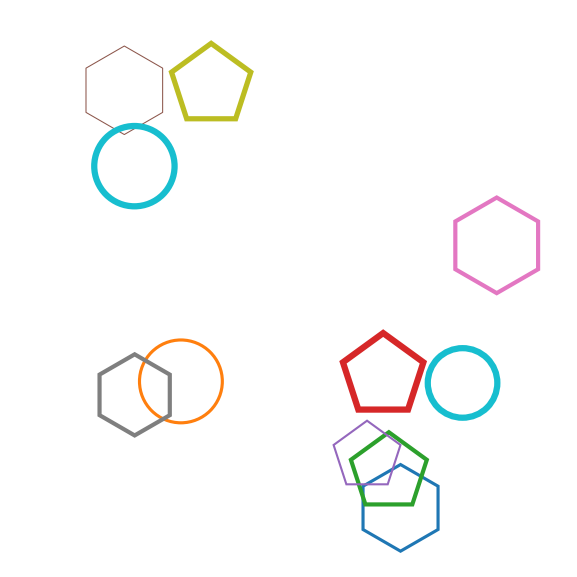[{"shape": "hexagon", "thickness": 1.5, "radius": 0.38, "center": [0.694, 0.12]}, {"shape": "circle", "thickness": 1.5, "radius": 0.36, "center": [0.313, 0.339]}, {"shape": "pentagon", "thickness": 2, "radius": 0.35, "center": [0.673, 0.182]}, {"shape": "pentagon", "thickness": 3, "radius": 0.37, "center": [0.663, 0.349]}, {"shape": "pentagon", "thickness": 1, "radius": 0.3, "center": [0.636, 0.21]}, {"shape": "hexagon", "thickness": 0.5, "radius": 0.38, "center": [0.215, 0.843]}, {"shape": "hexagon", "thickness": 2, "radius": 0.41, "center": [0.86, 0.574]}, {"shape": "hexagon", "thickness": 2, "radius": 0.35, "center": [0.233, 0.315]}, {"shape": "pentagon", "thickness": 2.5, "radius": 0.36, "center": [0.366, 0.852]}, {"shape": "circle", "thickness": 3, "radius": 0.35, "center": [0.233, 0.711]}, {"shape": "circle", "thickness": 3, "radius": 0.3, "center": [0.801, 0.336]}]